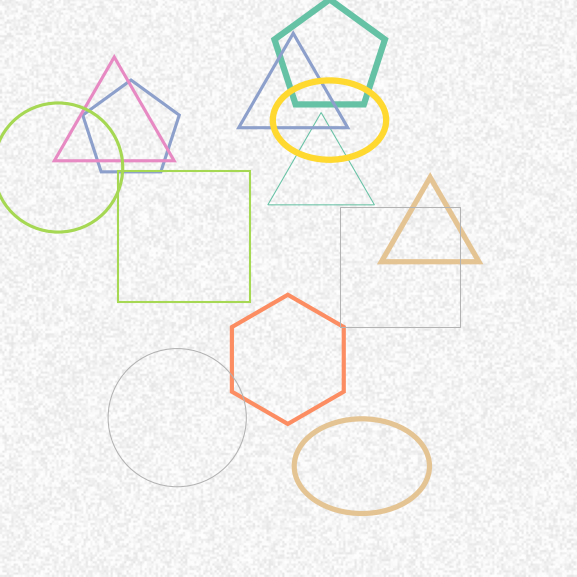[{"shape": "pentagon", "thickness": 3, "radius": 0.5, "center": [0.571, 0.9]}, {"shape": "triangle", "thickness": 0.5, "radius": 0.53, "center": [0.556, 0.698]}, {"shape": "hexagon", "thickness": 2, "radius": 0.56, "center": [0.498, 0.377]}, {"shape": "pentagon", "thickness": 1.5, "radius": 0.44, "center": [0.227, 0.773]}, {"shape": "triangle", "thickness": 1.5, "radius": 0.54, "center": [0.508, 0.832]}, {"shape": "triangle", "thickness": 1.5, "radius": 0.6, "center": [0.198, 0.781]}, {"shape": "square", "thickness": 1, "radius": 0.57, "center": [0.318, 0.589]}, {"shape": "circle", "thickness": 1.5, "radius": 0.56, "center": [0.101, 0.709]}, {"shape": "oval", "thickness": 3, "radius": 0.49, "center": [0.571, 0.791]}, {"shape": "triangle", "thickness": 2.5, "radius": 0.49, "center": [0.745, 0.595]}, {"shape": "oval", "thickness": 2.5, "radius": 0.59, "center": [0.627, 0.192]}, {"shape": "square", "thickness": 0.5, "radius": 0.52, "center": [0.693, 0.536]}, {"shape": "circle", "thickness": 0.5, "radius": 0.6, "center": [0.307, 0.276]}]